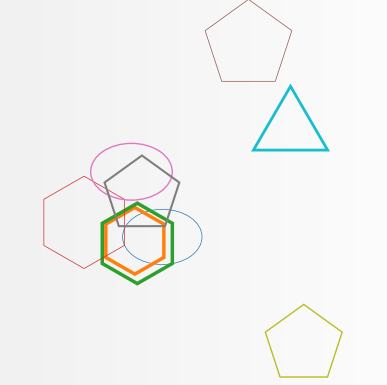[{"shape": "oval", "thickness": 0.5, "radius": 0.51, "center": [0.419, 0.385]}, {"shape": "hexagon", "thickness": 2.5, "radius": 0.43, "center": [0.348, 0.375]}, {"shape": "hexagon", "thickness": 2.5, "radius": 0.52, "center": [0.354, 0.368]}, {"shape": "hexagon", "thickness": 0.5, "radius": 0.6, "center": [0.217, 0.422]}, {"shape": "pentagon", "thickness": 0.5, "radius": 0.59, "center": [0.641, 0.884]}, {"shape": "oval", "thickness": 1, "radius": 0.53, "center": [0.339, 0.554]}, {"shape": "pentagon", "thickness": 1.5, "radius": 0.51, "center": [0.366, 0.495]}, {"shape": "pentagon", "thickness": 1, "radius": 0.52, "center": [0.784, 0.105]}, {"shape": "triangle", "thickness": 2, "radius": 0.55, "center": [0.75, 0.665]}]